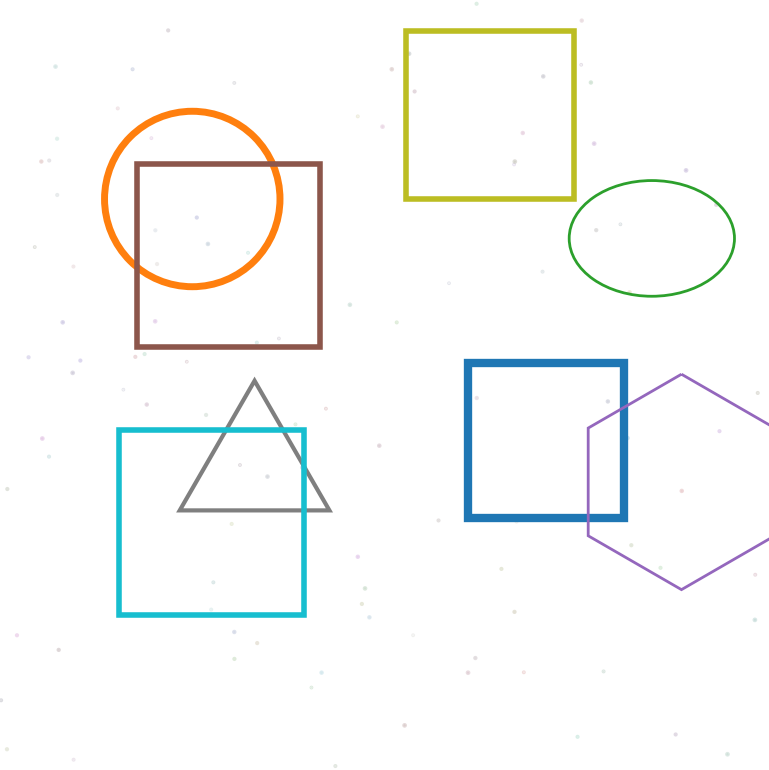[{"shape": "square", "thickness": 3, "radius": 0.5, "center": [0.709, 0.428]}, {"shape": "circle", "thickness": 2.5, "radius": 0.57, "center": [0.25, 0.742]}, {"shape": "oval", "thickness": 1, "radius": 0.54, "center": [0.847, 0.69]}, {"shape": "hexagon", "thickness": 1, "radius": 0.7, "center": [0.885, 0.374]}, {"shape": "square", "thickness": 2, "radius": 0.59, "center": [0.297, 0.668]}, {"shape": "triangle", "thickness": 1.5, "radius": 0.56, "center": [0.331, 0.393]}, {"shape": "square", "thickness": 2, "radius": 0.54, "center": [0.637, 0.85]}, {"shape": "square", "thickness": 2, "radius": 0.6, "center": [0.274, 0.322]}]